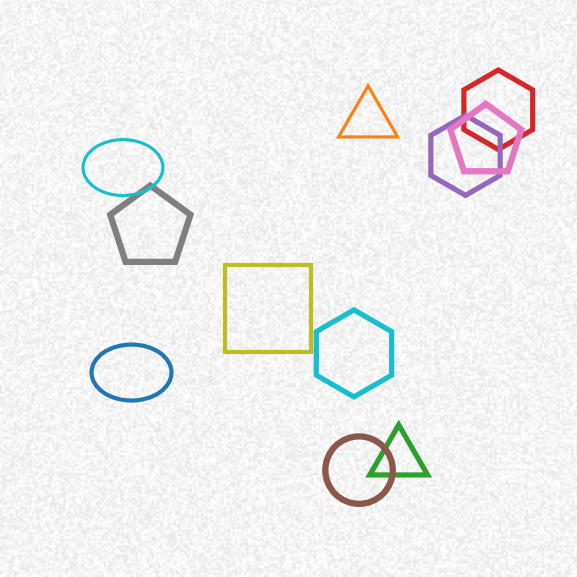[{"shape": "oval", "thickness": 2, "radius": 0.35, "center": [0.228, 0.354]}, {"shape": "triangle", "thickness": 1.5, "radius": 0.29, "center": [0.637, 0.792]}, {"shape": "triangle", "thickness": 2.5, "radius": 0.29, "center": [0.69, 0.206]}, {"shape": "hexagon", "thickness": 2.5, "radius": 0.34, "center": [0.863, 0.809]}, {"shape": "hexagon", "thickness": 2.5, "radius": 0.35, "center": [0.806, 0.73]}, {"shape": "circle", "thickness": 3, "radius": 0.29, "center": [0.622, 0.185]}, {"shape": "pentagon", "thickness": 3, "radius": 0.32, "center": [0.841, 0.755]}, {"shape": "pentagon", "thickness": 3, "radius": 0.37, "center": [0.26, 0.605]}, {"shape": "square", "thickness": 2, "radius": 0.37, "center": [0.464, 0.465]}, {"shape": "oval", "thickness": 1.5, "radius": 0.35, "center": [0.213, 0.709]}, {"shape": "hexagon", "thickness": 2.5, "radius": 0.38, "center": [0.613, 0.387]}]